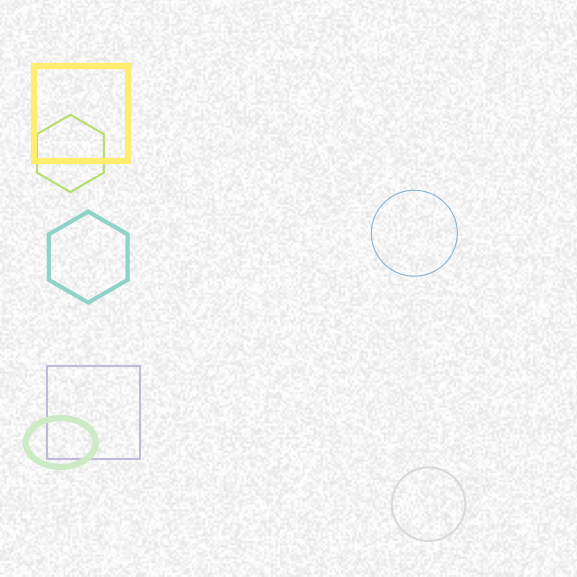[{"shape": "hexagon", "thickness": 2, "radius": 0.39, "center": [0.153, 0.554]}, {"shape": "square", "thickness": 1, "radius": 0.4, "center": [0.162, 0.285]}, {"shape": "circle", "thickness": 0.5, "radius": 0.37, "center": [0.717, 0.595]}, {"shape": "hexagon", "thickness": 1, "radius": 0.33, "center": [0.122, 0.733]}, {"shape": "circle", "thickness": 1, "radius": 0.32, "center": [0.742, 0.126]}, {"shape": "oval", "thickness": 3, "radius": 0.3, "center": [0.105, 0.233]}, {"shape": "square", "thickness": 3, "radius": 0.41, "center": [0.14, 0.802]}]